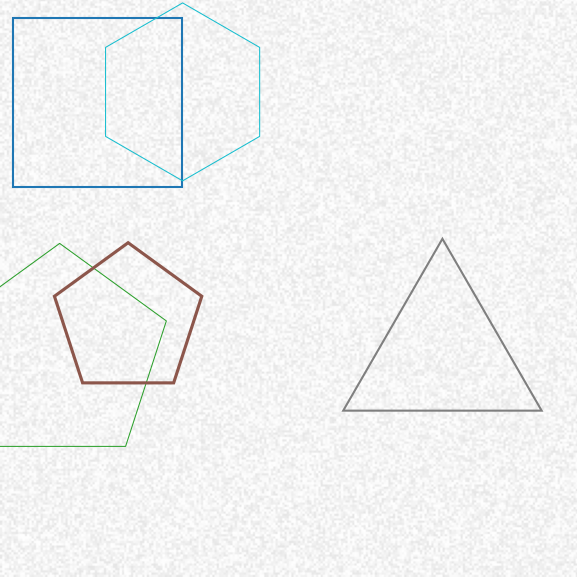[{"shape": "square", "thickness": 1, "radius": 0.73, "center": [0.169, 0.821]}, {"shape": "pentagon", "thickness": 0.5, "radius": 0.97, "center": [0.103, 0.383]}, {"shape": "pentagon", "thickness": 1.5, "radius": 0.67, "center": [0.222, 0.445]}, {"shape": "triangle", "thickness": 1, "radius": 0.99, "center": [0.766, 0.387]}, {"shape": "hexagon", "thickness": 0.5, "radius": 0.77, "center": [0.316, 0.84]}]